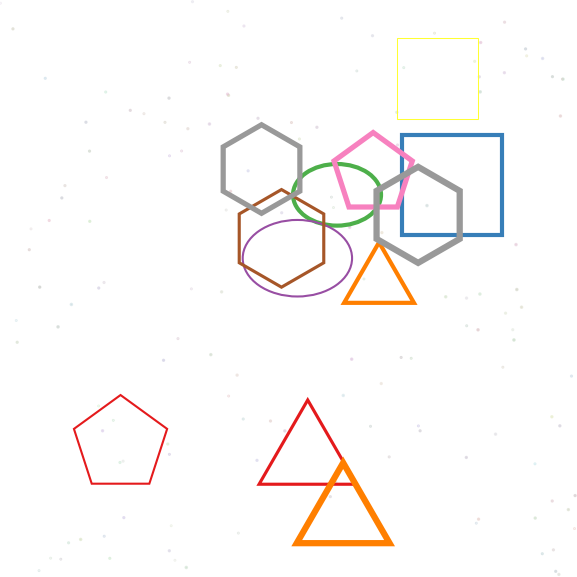[{"shape": "triangle", "thickness": 1.5, "radius": 0.49, "center": [0.533, 0.209]}, {"shape": "pentagon", "thickness": 1, "radius": 0.42, "center": [0.209, 0.23]}, {"shape": "square", "thickness": 2, "radius": 0.43, "center": [0.783, 0.679]}, {"shape": "oval", "thickness": 2, "radius": 0.38, "center": [0.584, 0.662]}, {"shape": "oval", "thickness": 1, "radius": 0.47, "center": [0.515, 0.552]}, {"shape": "triangle", "thickness": 3, "radius": 0.46, "center": [0.594, 0.105]}, {"shape": "triangle", "thickness": 2, "radius": 0.35, "center": [0.656, 0.51]}, {"shape": "square", "thickness": 0.5, "radius": 0.35, "center": [0.758, 0.863]}, {"shape": "hexagon", "thickness": 1.5, "radius": 0.42, "center": [0.487, 0.586]}, {"shape": "pentagon", "thickness": 2.5, "radius": 0.36, "center": [0.646, 0.698]}, {"shape": "hexagon", "thickness": 3, "radius": 0.42, "center": [0.724, 0.627]}, {"shape": "hexagon", "thickness": 2.5, "radius": 0.38, "center": [0.453, 0.706]}]